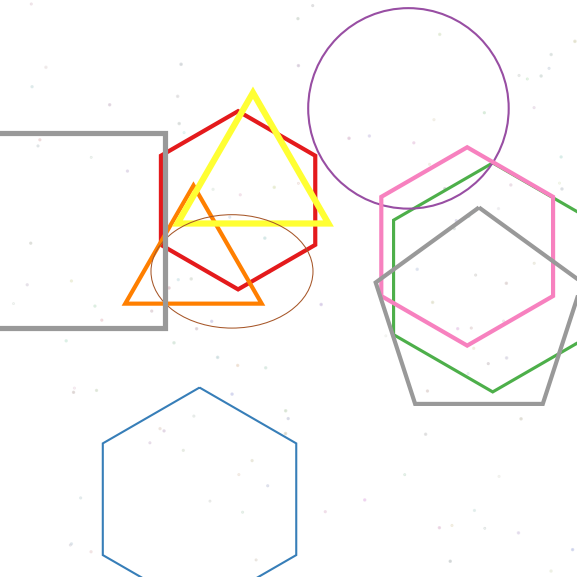[{"shape": "hexagon", "thickness": 2, "radius": 0.77, "center": [0.412, 0.652]}, {"shape": "hexagon", "thickness": 1, "radius": 0.97, "center": [0.345, 0.135]}, {"shape": "hexagon", "thickness": 1.5, "radius": 0.99, "center": [0.853, 0.519]}, {"shape": "circle", "thickness": 1, "radius": 0.87, "center": [0.707, 0.811]}, {"shape": "triangle", "thickness": 2, "radius": 0.68, "center": [0.335, 0.542]}, {"shape": "triangle", "thickness": 3, "radius": 0.75, "center": [0.438, 0.688]}, {"shape": "oval", "thickness": 0.5, "radius": 0.7, "center": [0.402, 0.529]}, {"shape": "hexagon", "thickness": 2, "radius": 0.86, "center": [0.809, 0.572]}, {"shape": "square", "thickness": 2.5, "radius": 0.85, "center": [0.116, 0.6]}, {"shape": "pentagon", "thickness": 2, "radius": 0.94, "center": [0.829, 0.452]}]